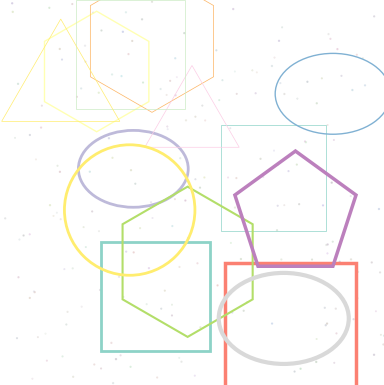[{"shape": "square", "thickness": 0.5, "radius": 0.68, "center": [0.71, 0.538]}, {"shape": "square", "thickness": 2, "radius": 0.71, "center": [0.404, 0.229]}, {"shape": "hexagon", "thickness": 1, "radius": 0.78, "center": [0.251, 0.814]}, {"shape": "oval", "thickness": 2, "radius": 0.71, "center": [0.346, 0.561]}, {"shape": "square", "thickness": 2.5, "radius": 0.85, "center": [0.755, 0.146]}, {"shape": "oval", "thickness": 1, "radius": 0.75, "center": [0.865, 0.756]}, {"shape": "hexagon", "thickness": 0.5, "radius": 0.92, "center": [0.395, 0.893]}, {"shape": "hexagon", "thickness": 1.5, "radius": 0.98, "center": [0.487, 0.32]}, {"shape": "triangle", "thickness": 0.5, "radius": 0.71, "center": [0.499, 0.688]}, {"shape": "oval", "thickness": 3, "radius": 0.84, "center": [0.737, 0.173]}, {"shape": "pentagon", "thickness": 2.5, "radius": 0.83, "center": [0.767, 0.442]}, {"shape": "square", "thickness": 0.5, "radius": 0.71, "center": [0.338, 0.859]}, {"shape": "circle", "thickness": 2, "radius": 0.85, "center": [0.337, 0.454]}, {"shape": "triangle", "thickness": 0.5, "radius": 0.89, "center": [0.158, 0.773]}]